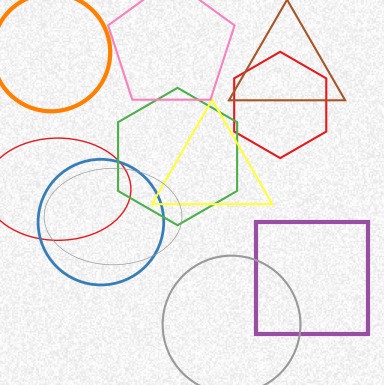[{"shape": "oval", "thickness": 1, "radius": 0.95, "center": [0.15, 0.509]}, {"shape": "hexagon", "thickness": 1.5, "radius": 0.69, "center": [0.728, 0.727]}, {"shape": "circle", "thickness": 2, "radius": 0.82, "center": [0.262, 0.423]}, {"shape": "hexagon", "thickness": 1.5, "radius": 0.89, "center": [0.461, 0.593]}, {"shape": "square", "thickness": 3, "radius": 0.72, "center": [0.811, 0.278]}, {"shape": "circle", "thickness": 3, "radius": 0.77, "center": [0.133, 0.864]}, {"shape": "triangle", "thickness": 1.5, "radius": 0.9, "center": [0.551, 0.56]}, {"shape": "triangle", "thickness": 1.5, "radius": 0.87, "center": [0.746, 0.827]}, {"shape": "pentagon", "thickness": 1.5, "radius": 0.86, "center": [0.445, 0.881]}, {"shape": "oval", "thickness": 0.5, "radius": 0.89, "center": [0.294, 0.437]}, {"shape": "circle", "thickness": 1.5, "radius": 0.89, "center": [0.601, 0.157]}]